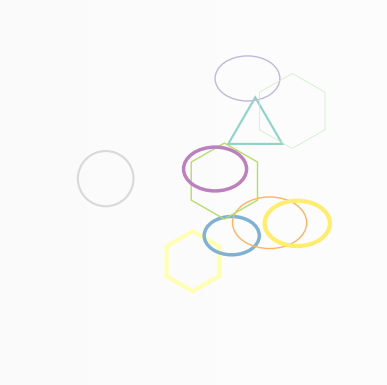[{"shape": "triangle", "thickness": 1.5, "radius": 0.4, "center": [0.659, 0.667]}, {"shape": "hexagon", "thickness": 3, "radius": 0.39, "center": [0.497, 0.321]}, {"shape": "oval", "thickness": 1, "radius": 0.42, "center": [0.639, 0.796]}, {"shape": "oval", "thickness": 2.5, "radius": 0.36, "center": [0.598, 0.388]}, {"shape": "oval", "thickness": 1, "radius": 0.48, "center": [0.696, 0.421]}, {"shape": "hexagon", "thickness": 1, "radius": 0.49, "center": [0.579, 0.53]}, {"shape": "circle", "thickness": 1.5, "radius": 0.36, "center": [0.273, 0.536]}, {"shape": "oval", "thickness": 2.5, "radius": 0.41, "center": [0.555, 0.561]}, {"shape": "hexagon", "thickness": 0.5, "radius": 0.49, "center": [0.754, 0.712]}, {"shape": "oval", "thickness": 3, "radius": 0.42, "center": [0.767, 0.42]}]